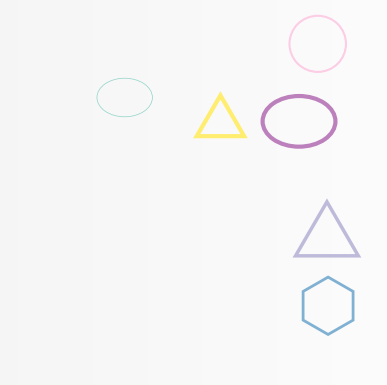[{"shape": "oval", "thickness": 0.5, "radius": 0.36, "center": [0.322, 0.747]}, {"shape": "triangle", "thickness": 2.5, "radius": 0.47, "center": [0.844, 0.382]}, {"shape": "hexagon", "thickness": 2, "radius": 0.37, "center": [0.847, 0.206]}, {"shape": "circle", "thickness": 1.5, "radius": 0.36, "center": [0.82, 0.886]}, {"shape": "oval", "thickness": 3, "radius": 0.47, "center": [0.772, 0.685]}, {"shape": "triangle", "thickness": 3, "radius": 0.35, "center": [0.569, 0.682]}]